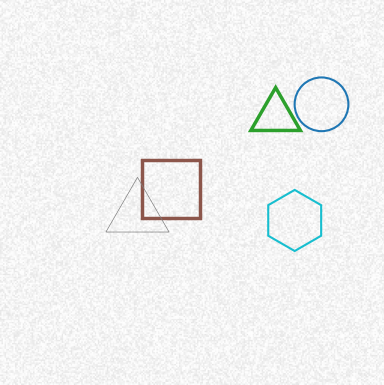[{"shape": "circle", "thickness": 1.5, "radius": 0.35, "center": [0.835, 0.729]}, {"shape": "triangle", "thickness": 2.5, "radius": 0.37, "center": [0.716, 0.698]}, {"shape": "square", "thickness": 2.5, "radius": 0.37, "center": [0.445, 0.51]}, {"shape": "triangle", "thickness": 0.5, "radius": 0.47, "center": [0.357, 0.445]}, {"shape": "hexagon", "thickness": 1.5, "radius": 0.4, "center": [0.765, 0.427]}]